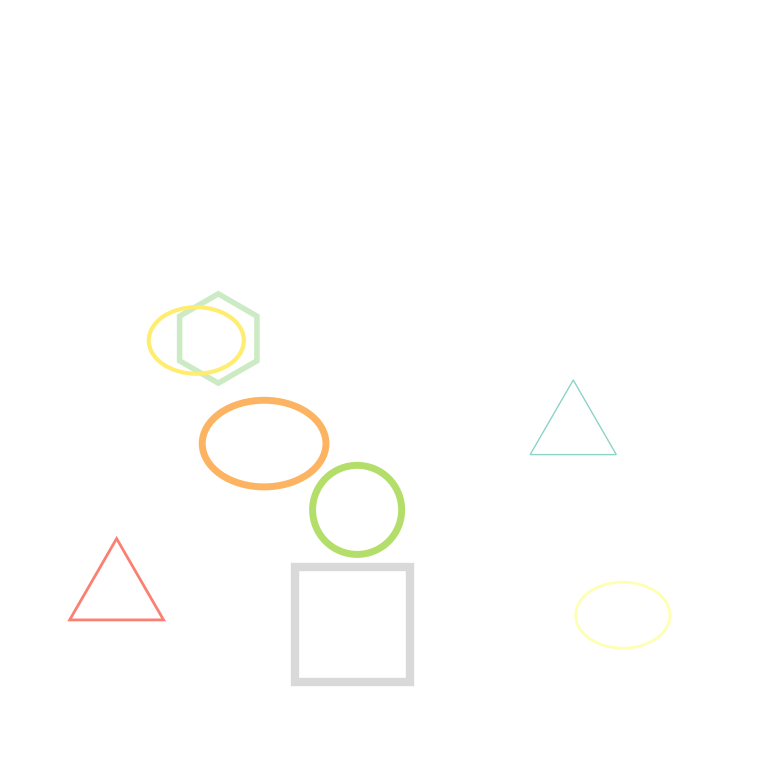[{"shape": "triangle", "thickness": 0.5, "radius": 0.32, "center": [0.744, 0.442]}, {"shape": "oval", "thickness": 1, "radius": 0.31, "center": [0.809, 0.201]}, {"shape": "triangle", "thickness": 1, "radius": 0.35, "center": [0.151, 0.23]}, {"shape": "oval", "thickness": 2.5, "radius": 0.4, "center": [0.343, 0.424]}, {"shape": "circle", "thickness": 2.5, "radius": 0.29, "center": [0.464, 0.338]}, {"shape": "square", "thickness": 3, "radius": 0.37, "center": [0.457, 0.189]}, {"shape": "hexagon", "thickness": 2, "radius": 0.29, "center": [0.283, 0.56]}, {"shape": "oval", "thickness": 1.5, "radius": 0.31, "center": [0.255, 0.558]}]